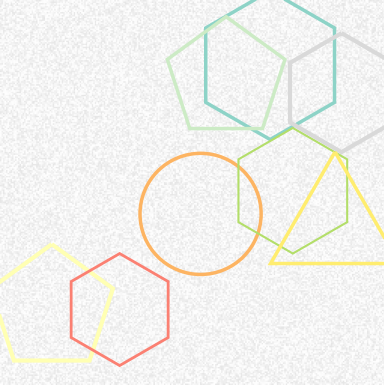[{"shape": "hexagon", "thickness": 2.5, "radius": 0.97, "center": [0.702, 0.831]}, {"shape": "pentagon", "thickness": 3, "radius": 0.84, "center": [0.134, 0.199]}, {"shape": "hexagon", "thickness": 2, "radius": 0.73, "center": [0.311, 0.196]}, {"shape": "circle", "thickness": 2.5, "radius": 0.79, "center": [0.521, 0.444]}, {"shape": "hexagon", "thickness": 1.5, "radius": 0.82, "center": [0.761, 0.505]}, {"shape": "hexagon", "thickness": 3, "radius": 0.77, "center": [0.887, 0.759]}, {"shape": "pentagon", "thickness": 2.5, "radius": 0.8, "center": [0.587, 0.796]}, {"shape": "triangle", "thickness": 2.5, "radius": 0.97, "center": [0.87, 0.412]}]